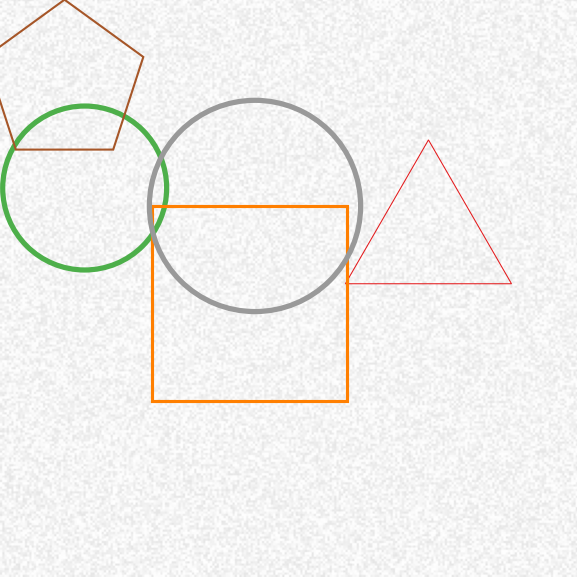[{"shape": "triangle", "thickness": 0.5, "radius": 0.83, "center": [0.742, 0.591]}, {"shape": "circle", "thickness": 2.5, "radius": 0.71, "center": [0.147, 0.674]}, {"shape": "square", "thickness": 1.5, "radius": 0.85, "center": [0.432, 0.474]}, {"shape": "pentagon", "thickness": 1, "radius": 0.72, "center": [0.112, 0.856]}, {"shape": "circle", "thickness": 2.5, "radius": 0.91, "center": [0.442, 0.643]}]